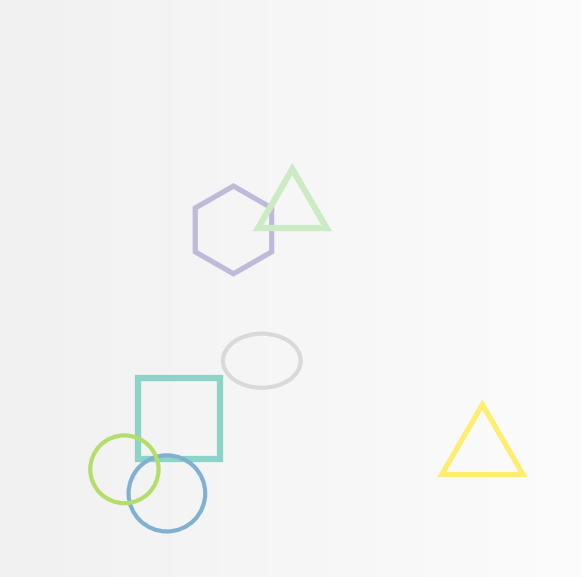[{"shape": "square", "thickness": 3, "radius": 0.35, "center": [0.307, 0.275]}, {"shape": "hexagon", "thickness": 2.5, "radius": 0.38, "center": [0.402, 0.601]}, {"shape": "circle", "thickness": 2, "radius": 0.33, "center": [0.287, 0.145]}, {"shape": "circle", "thickness": 2, "radius": 0.29, "center": [0.214, 0.187]}, {"shape": "oval", "thickness": 2, "radius": 0.33, "center": [0.45, 0.375]}, {"shape": "triangle", "thickness": 3, "radius": 0.34, "center": [0.503, 0.638]}, {"shape": "triangle", "thickness": 2.5, "radius": 0.4, "center": [0.83, 0.218]}]